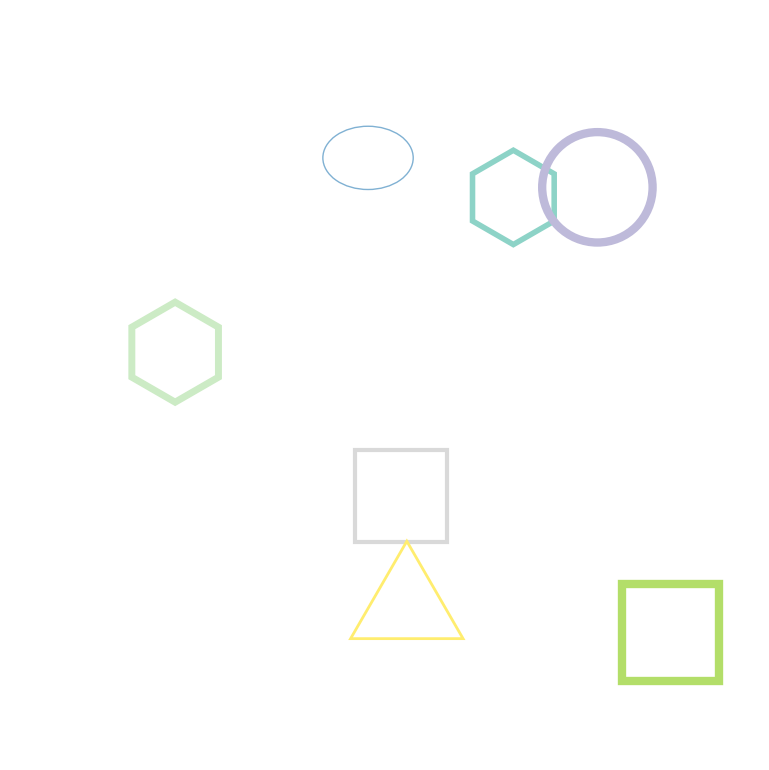[{"shape": "hexagon", "thickness": 2, "radius": 0.31, "center": [0.667, 0.744]}, {"shape": "circle", "thickness": 3, "radius": 0.36, "center": [0.776, 0.757]}, {"shape": "oval", "thickness": 0.5, "radius": 0.29, "center": [0.478, 0.795]}, {"shape": "square", "thickness": 3, "radius": 0.32, "center": [0.871, 0.179]}, {"shape": "square", "thickness": 1.5, "radius": 0.3, "center": [0.52, 0.356]}, {"shape": "hexagon", "thickness": 2.5, "radius": 0.32, "center": [0.227, 0.543]}, {"shape": "triangle", "thickness": 1, "radius": 0.42, "center": [0.528, 0.213]}]